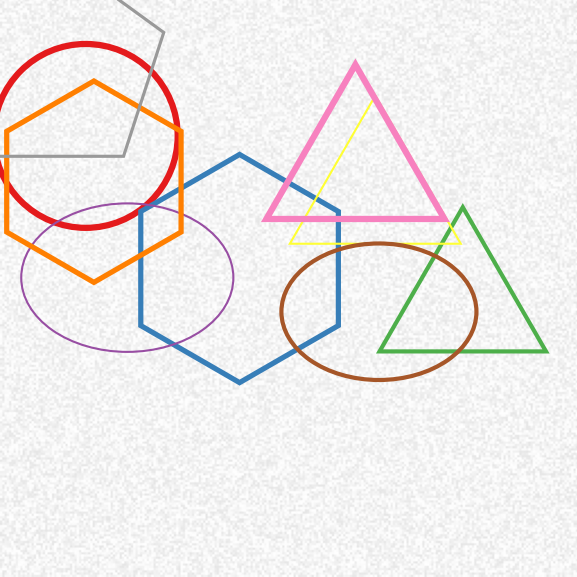[{"shape": "circle", "thickness": 3, "radius": 0.8, "center": [0.148, 0.764]}, {"shape": "hexagon", "thickness": 2.5, "radius": 0.99, "center": [0.415, 0.534]}, {"shape": "triangle", "thickness": 2, "radius": 0.83, "center": [0.801, 0.474]}, {"shape": "oval", "thickness": 1, "radius": 0.92, "center": [0.22, 0.518]}, {"shape": "hexagon", "thickness": 2.5, "radius": 0.87, "center": [0.163, 0.685]}, {"shape": "triangle", "thickness": 1, "radius": 0.85, "center": [0.65, 0.663]}, {"shape": "oval", "thickness": 2, "radius": 0.84, "center": [0.656, 0.459]}, {"shape": "triangle", "thickness": 3, "radius": 0.89, "center": [0.615, 0.709]}, {"shape": "pentagon", "thickness": 1.5, "radius": 0.96, "center": [0.101, 0.884]}]